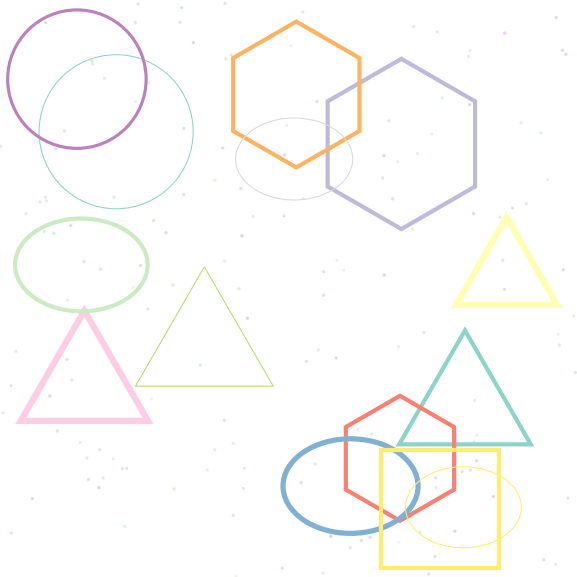[{"shape": "triangle", "thickness": 2, "radius": 0.66, "center": [0.805, 0.295]}, {"shape": "circle", "thickness": 0.5, "radius": 0.67, "center": [0.201, 0.771]}, {"shape": "triangle", "thickness": 3, "radius": 0.51, "center": [0.877, 0.522]}, {"shape": "hexagon", "thickness": 2, "radius": 0.74, "center": [0.695, 0.75]}, {"shape": "hexagon", "thickness": 2, "radius": 0.54, "center": [0.693, 0.206]}, {"shape": "oval", "thickness": 2.5, "radius": 0.58, "center": [0.607, 0.157]}, {"shape": "hexagon", "thickness": 2, "radius": 0.63, "center": [0.513, 0.835]}, {"shape": "triangle", "thickness": 0.5, "radius": 0.69, "center": [0.354, 0.399]}, {"shape": "triangle", "thickness": 3, "radius": 0.64, "center": [0.146, 0.334]}, {"shape": "oval", "thickness": 0.5, "radius": 0.51, "center": [0.509, 0.724]}, {"shape": "circle", "thickness": 1.5, "radius": 0.6, "center": [0.133, 0.862]}, {"shape": "oval", "thickness": 2, "radius": 0.57, "center": [0.141, 0.54]}, {"shape": "oval", "thickness": 0.5, "radius": 0.5, "center": [0.802, 0.121]}, {"shape": "square", "thickness": 2, "radius": 0.51, "center": [0.762, 0.118]}]